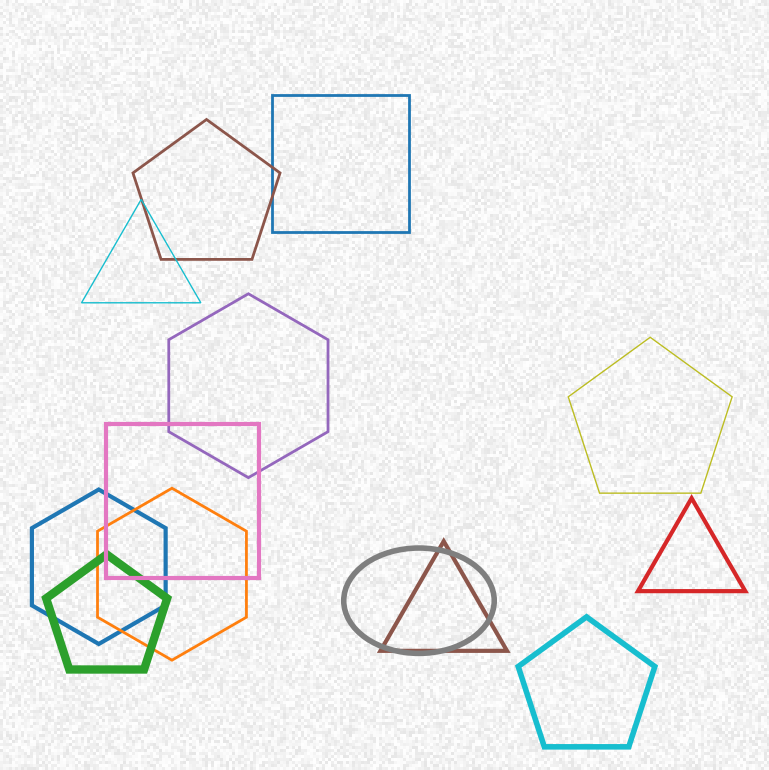[{"shape": "hexagon", "thickness": 1.5, "radius": 0.5, "center": [0.128, 0.264]}, {"shape": "square", "thickness": 1, "radius": 0.45, "center": [0.442, 0.788]}, {"shape": "hexagon", "thickness": 1, "radius": 0.56, "center": [0.223, 0.254]}, {"shape": "pentagon", "thickness": 3, "radius": 0.41, "center": [0.139, 0.197]}, {"shape": "triangle", "thickness": 1.5, "radius": 0.4, "center": [0.898, 0.273]}, {"shape": "hexagon", "thickness": 1, "radius": 0.6, "center": [0.323, 0.499]}, {"shape": "triangle", "thickness": 1.5, "radius": 0.47, "center": [0.576, 0.202]}, {"shape": "pentagon", "thickness": 1, "radius": 0.5, "center": [0.268, 0.744]}, {"shape": "square", "thickness": 1.5, "radius": 0.5, "center": [0.237, 0.349]}, {"shape": "oval", "thickness": 2, "radius": 0.49, "center": [0.544, 0.22]}, {"shape": "pentagon", "thickness": 0.5, "radius": 0.56, "center": [0.844, 0.45]}, {"shape": "triangle", "thickness": 0.5, "radius": 0.45, "center": [0.183, 0.652]}, {"shape": "pentagon", "thickness": 2, "radius": 0.47, "center": [0.762, 0.106]}]